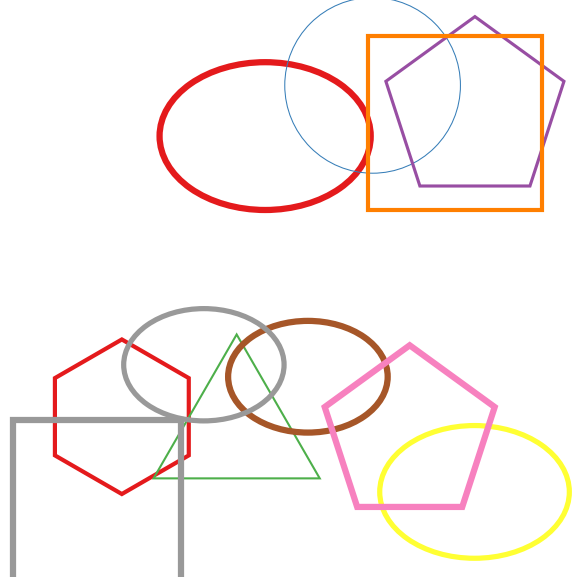[{"shape": "oval", "thickness": 3, "radius": 0.91, "center": [0.459, 0.763]}, {"shape": "hexagon", "thickness": 2, "radius": 0.67, "center": [0.211, 0.278]}, {"shape": "circle", "thickness": 0.5, "radius": 0.76, "center": [0.645, 0.851]}, {"shape": "triangle", "thickness": 1, "radius": 0.83, "center": [0.41, 0.254]}, {"shape": "pentagon", "thickness": 1.5, "radius": 0.81, "center": [0.822, 0.808]}, {"shape": "square", "thickness": 2, "radius": 0.75, "center": [0.787, 0.786]}, {"shape": "oval", "thickness": 2.5, "radius": 0.82, "center": [0.822, 0.147]}, {"shape": "oval", "thickness": 3, "radius": 0.69, "center": [0.533, 0.347]}, {"shape": "pentagon", "thickness": 3, "radius": 0.77, "center": [0.709, 0.246]}, {"shape": "square", "thickness": 3, "radius": 0.73, "center": [0.168, 0.126]}, {"shape": "oval", "thickness": 2.5, "radius": 0.69, "center": [0.353, 0.368]}]